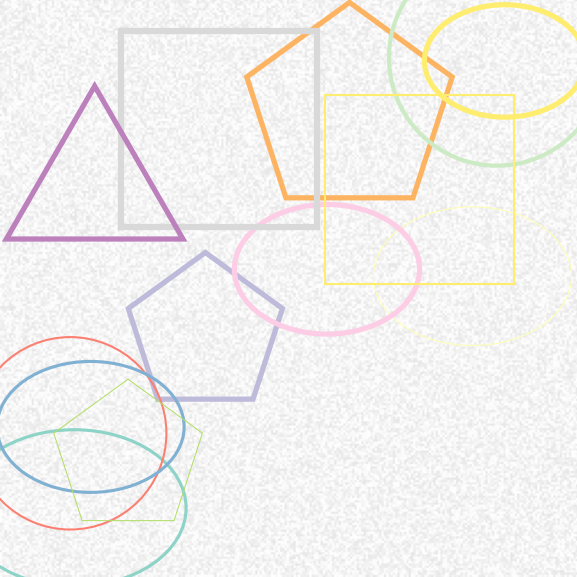[{"shape": "oval", "thickness": 1.5, "radius": 0.97, "center": [0.128, 0.119]}, {"shape": "oval", "thickness": 0.5, "radius": 0.86, "center": [0.818, 0.521]}, {"shape": "pentagon", "thickness": 2.5, "radius": 0.7, "center": [0.356, 0.421]}, {"shape": "circle", "thickness": 1, "radius": 0.83, "center": [0.122, 0.249]}, {"shape": "oval", "thickness": 1.5, "radius": 0.81, "center": [0.157, 0.26]}, {"shape": "pentagon", "thickness": 2.5, "radius": 0.94, "center": [0.605, 0.808]}, {"shape": "pentagon", "thickness": 0.5, "radius": 0.68, "center": [0.222, 0.207]}, {"shape": "oval", "thickness": 2.5, "radius": 0.8, "center": [0.566, 0.533]}, {"shape": "square", "thickness": 3, "radius": 0.85, "center": [0.38, 0.775]}, {"shape": "triangle", "thickness": 2.5, "radius": 0.88, "center": [0.164, 0.674]}, {"shape": "circle", "thickness": 2, "radius": 0.93, "center": [0.86, 0.899]}, {"shape": "oval", "thickness": 2.5, "radius": 0.7, "center": [0.874, 0.894]}, {"shape": "square", "thickness": 1, "radius": 0.82, "center": [0.726, 0.672]}]